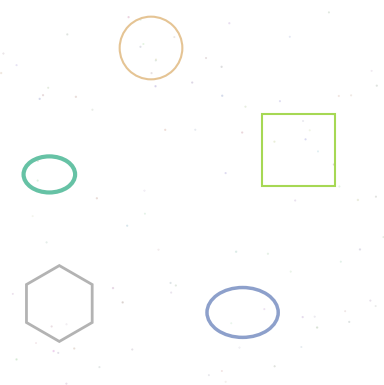[{"shape": "oval", "thickness": 3, "radius": 0.33, "center": [0.128, 0.547]}, {"shape": "oval", "thickness": 2.5, "radius": 0.46, "center": [0.63, 0.188]}, {"shape": "square", "thickness": 1.5, "radius": 0.47, "center": [0.775, 0.61]}, {"shape": "circle", "thickness": 1.5, "radius": 0.41, "center": [0.392, 0.875]}, {"shape": "hexagon", "thickness": 2, "radius": 0.49, "center": [0.154, 0.212]}]